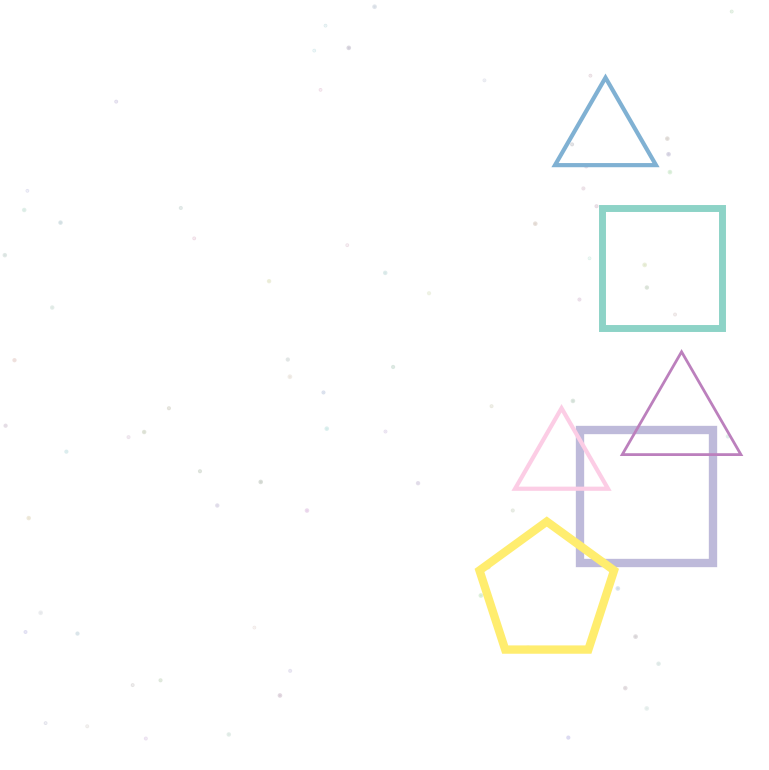[{"shape": "square", "thickness": 2.5, "radius": 0.39, "center": [0.86, 0.652]}, {"shape": "square", "thickness": 3, "radius": 0.43, "center": [0.84, 0.356]}, {"shape": "triangle", "thickness": 1.5, "radius": 0.38, "center": [0.786, 0.823]}, {"shape": "triangle", "thickness": 1.5, "radius": 0.35, "center": [0.729, 0.4]}, {"shape": "triangle", "thickness": 1, "radius": 0.45, "center": [0.885, 0.454]}, {"shape": "pentagon", "thickness": 3, "radius": 0.46, "center": [0.71, 0.231]}]